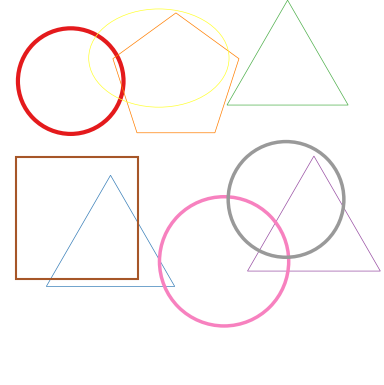[{"shape": "circle", "thickness": 3, "radius": 0.69, "center": [0.184, 0.789]}, {"shape": "triangle", "thickness": 0.5, "radius": 0.96, "center": [0.287, 0.352]}, {"shape": "triangle", "thickness": 0.5, "radius": 0.91, "center": [0.747, 0.818]}, {"shape": "triangle", "thickness": 0.5, "radius": 1.0, "center": [0.815, 0.396]}, {"shape": "pentagon", "thickness": 0.5, "radius": 0.86, "center": [0.457, 0.794]}, {"shape": "oval", "thickness": 0.5, "radius": 0.91, "center": [0.413, 0.849]}, {"shape": "square", "thickness": 1.5, "radius": 0.79, "center": [0.2, 0.434]}, {"shape": "circle", "thickness": 2.5, "radius": 0.84, "center": [0.582, 0.321]}, {"shape": "circle", "thickness": 2.5, "radius": 0.75, "center": [0.743, 0.482]}]